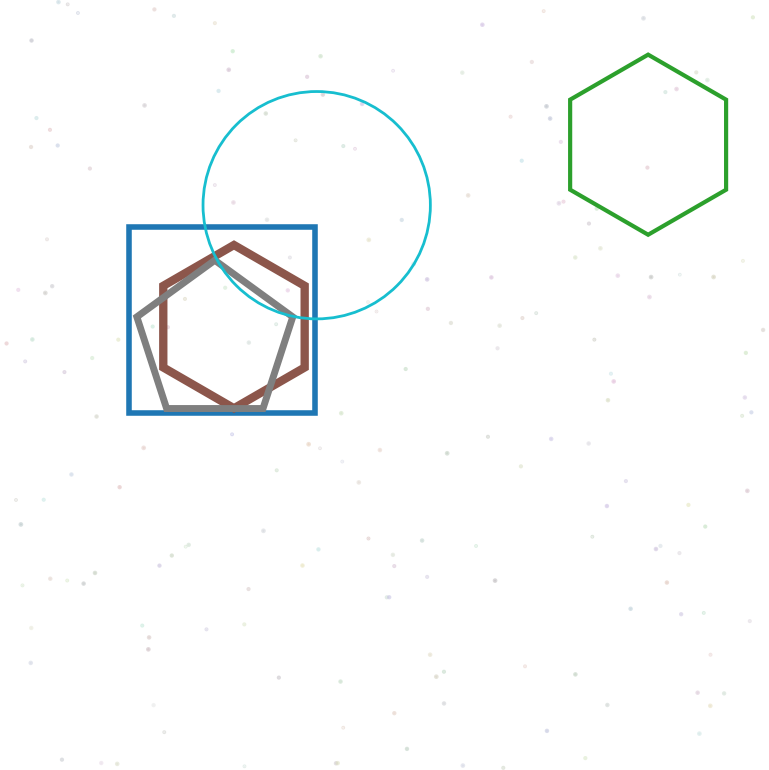[{"shape": "square", "thickness": 2, "radius": 0.6, "center": [0.288, 0.584]}, {"shape": "hexagon", "thickness": 1.5, "radius": 0.58, "center": [0.842, 0.812]}, {"shape": "hexagon", "thickness": 3, "radius": 0.53, "center": [0.304, 0.576]}, {"shape": "pentagon", "thickness": 2.5, "radius": 0.53, "center": [0.279, 0.556]}, {"shape": "circle", "thickness": 1, "radius": 0.74, "center": [0.411, 0.734]}]